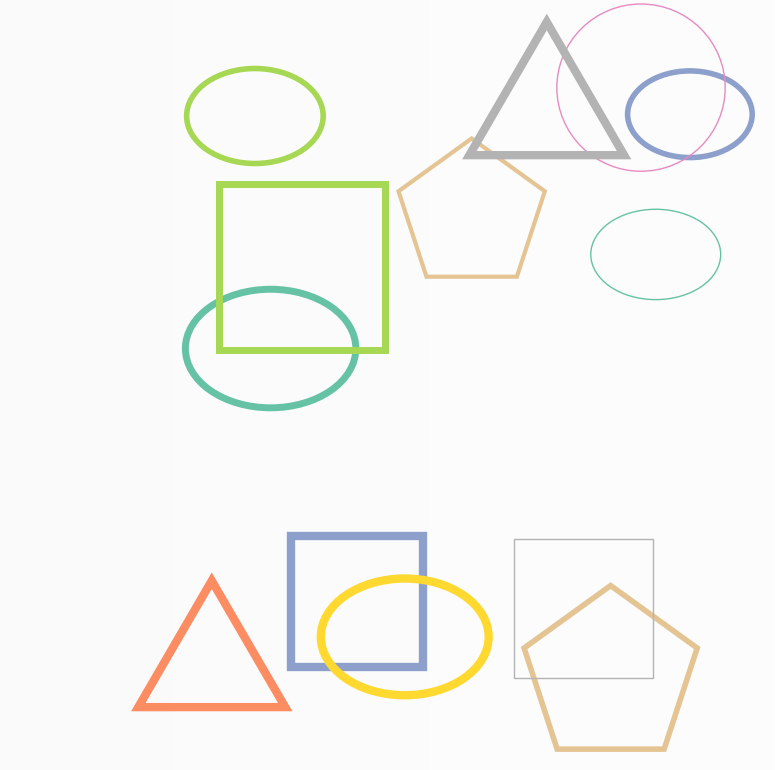[{"shape": "oval", "thickness": 0.5, "radius": 0.42, "center": [0.846, 0.67]}, {"shape": "oval", "thickness": 2.5, "radius": 0.55, "center": [0.349, 0.547]}, {"shape": "triangle", "thickness": 3, "radius": 0.55, "center": [0.273, 0.136]}, {"shape": "oval", "thickness": 2, "radius": 0.4, "center": [0.89, 0.852]}, {"shape": "square", "thickness": 3, "radius": 0.43, "center": [0.46, 0.219]}, {"shape": "circle", "thickness": 0.5, "radius": 0.54, "center": [0.827, 0.886]}, {"shape": "oval", "thickness": 2, "radius": 0.44, "center": [0.329, 0.849]}, {"shape": "square", "thickness": 2.5, "radius": 0.54, "center": [0.39, 0.653]}, {"shape": "oval", "thickness": 3, "radius": 0.54, "center": [0.522, 0.173]}, {"shape": "pentagon", "thickness": 1.5, "radius": 0.5, "center": [0.609, 0.721]}, {"shape": "pentagon", "thickness": 2, "radius": 0.59, "center": [0.788, 0.122]}, {"shape": "square", "thickness": 0.5, "radius": 0.45, "center": [0.753, 0.21]}, {"shape": "triangle", "thickness": 3, "radius": 0.58, "center": [0.705, 0.856]}]